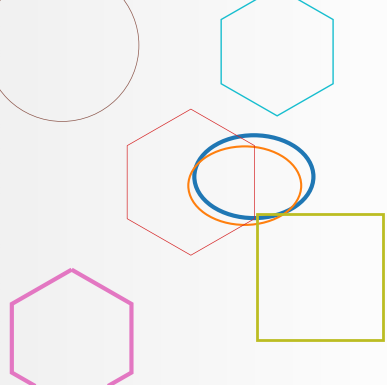[{"shape": "oval", "thickness": 3, "radius": 0.77, "center": [0.655, 0.541]}, {"shape": "oval", "thickness": 1.5, "radius": 0.73, "center": [0.632, 0.518]}, {"shape": "hexagon", "thickness": 0.5, "radius": 0.95, "center": [0.493, 0.527]}, {"shape": "circle", "thickness": 0.5, "radius": 0.99, "center": [0.16, 0.883]}, {"shape": "hexagon", "thickness": 3, "radius": 0.89, "center": [0.185, 0.121]}, {"shape": "square", "thickness": 2, "radius": 0.82, "center": [0.826, 0.281]}, {"shape": "hexagon", "thickness": 1, "radius": 0.83, "center": [0.715, 0.866]}]